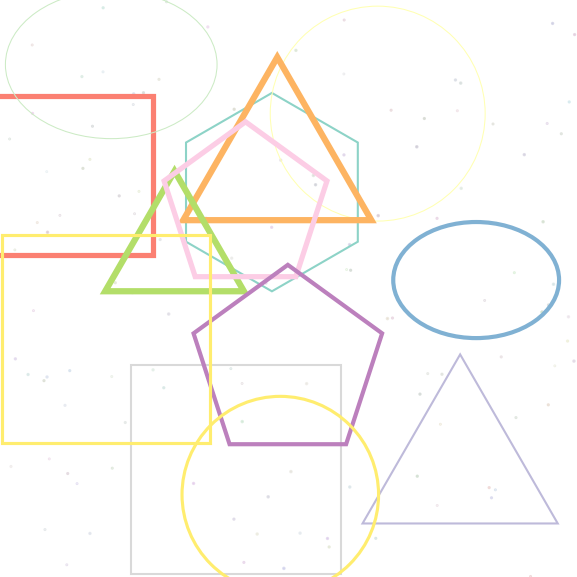[{"shape": "hexagon", "thickness": 1, "radius": 0.86, "center": [0.471, 0.666]}, {"shape": "circle", "thickness": 0.5, "radius": 0.93, "center": [0.654, 0.802]}, {"shape": "triangle", "thickness": 1, "radius": 0.98, "center": [0.797, 0.19]}, {"shape": "square", "thickness": 2.5, "radius": 0.69, "center": [0.128, 0.695]}, {"shape": "oval", "thickness": 2, "radius": 0.72, "center": [0.825, 0.514]}, {"shape": "triangle", "thickness": 3, "radius": 0.94, "center": [0.48, 0.712]}, {"shape": "triangle", "thickness": 3, "radius": 0.69, "center": [0.302, 0.564]}, {"shape": "pentagon", "thickness": 2.5, "radius": 0.74, "center": [0.425, 0.64]}, {"shape": "square", "thickness": 1, "radius": 0.91, "center": [0.409, 0.186]}, {"shape": "pentagon", "thickness": 2, "radius": 0.86, "center": [0.498, 0.369]}, {"shape": "oval", "thickness": 0.5, "radius": 0.92, "center": [0.193, 0.887]}, {"shape": "circle", "thickness": 1.5, "radius": 0.85, "center": [0.485, 0.143]}, {"shape": "square", "thickness": 1.5, "radius": 0.9, "center": [0.184, 0.412]}]